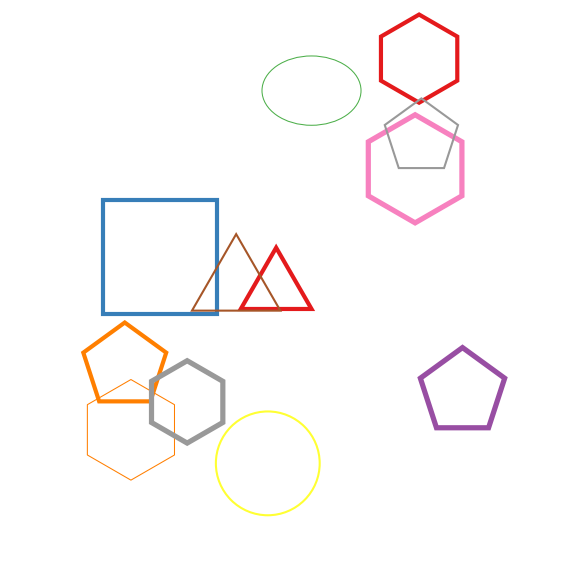[{"shape": "hexagon", "thickness": 2, "radius": 0.38, "center": [0.726, 0.898]}, {"shape": "triangle", "thickness": 2, "radius": 0.35, "center": [0.478, 0.499]}, {"shape": "square", "thickness": 2, "radius": 0.49, "center": [0.277, 0.555]}, {"shape": "oval", "thickness": 0.5, "radius": 0.43, "center": [0.539, 0.842]}, {"shape": "pentagon", "thickness": 2.5, "radius": 0.38, "center": [0.801, 0.32]}, {"shape": "pentagon", "thickness": 2, "radius": 0.38, "center": [0.216, 0.365]}, {"shape": "hexagon", "thickness": 0.5, "radius": 0.44, "center": [0.227, 0.255]}, {"shape": "circle", "thickness": 1, "radius": 0.45, "center": [0.464, 0.197]}, {"shape": "triangle", "thickness": 1, "radius": 0.44, "center": [0.409, 0.505]}, {"shape": "hexagon", "thickness": 2.5, "radius": 0.47, "center": [0.719, 0.707]}, {"shape": "hexagon", "thickness": 2.5, "radius": 0.36, "center": [0.324, 0.303]}, {"shape": "pentagon", "thickness": 1, "radius": 0.33, "center": [0.73, 0.762]}]